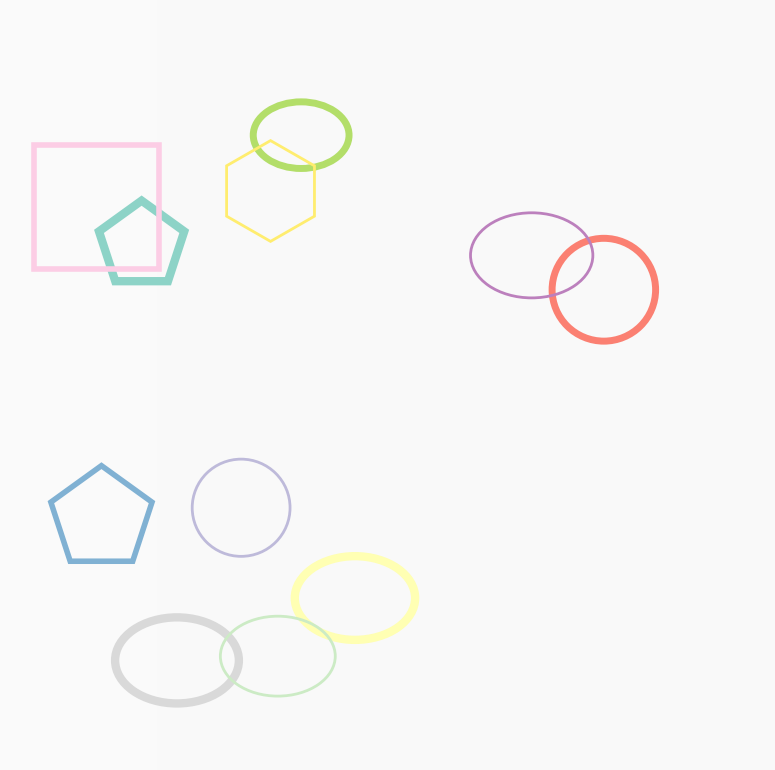[{"shape": "pentagon", "thickness": 3, "radius": 0.29, "center": [0.183, 0.682]}, {"shape": "oval", "thickness": 3, "radius": 0.39, "center": [0.458, 0.223]}, {"shape": "circle", "thickness": 1, "radius": 0.32, "center": [0.311, 0.341]}, {"shape": "circle", "thickness": 2.5, "radius": 0.33, "center": [0.779, 0.624]}, {"shape": "pentagon", "thickness": 2, "radius": 0.34, "center": [0.131, 0.327]}, {"shape": "oval", "thickness": 2.5, "radius": 0.31, "center": [0.389, 0.824]}, {"shape": "square", "thickness": 2, "radius": 0.4, "center": [0.125, 0.731]}, {"shape": "oval", "thickness": 3, "radius": 0.4, "center": [0.228, 0.142]}, {"shape": "oval", "thickness": 1, "radius": 0.39, "center": [0.686, 0.668]}, {"shape": "oval", "thickness": 1, "radius": 0.37, "center": [0.358, 0.148]}, {"shape": "hexagon", "thickness": 1, "radius": 0.33, "center": [0.349, 0.752]}]